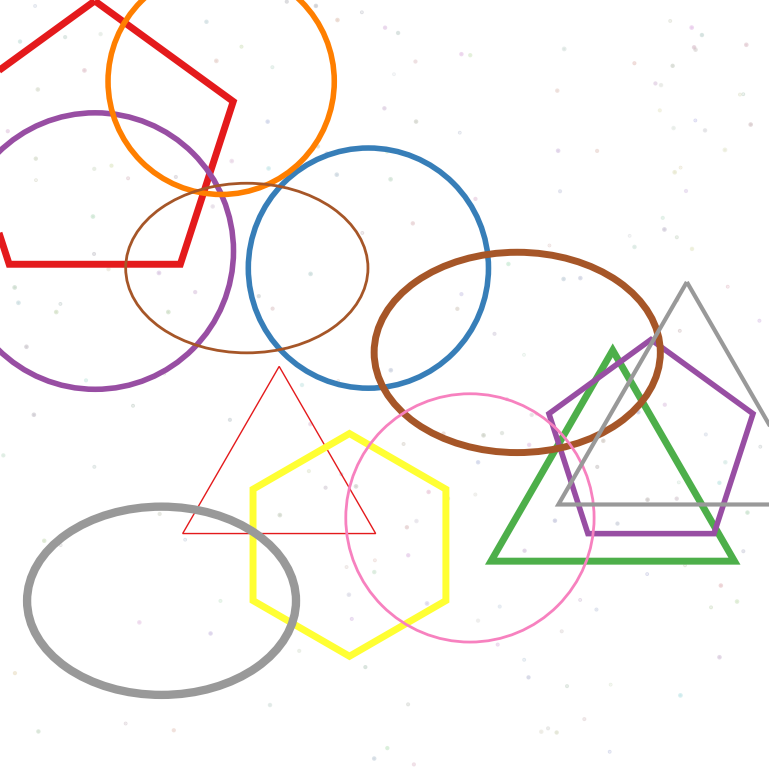[{"shape": "triangle", "thickness": 0.5, "radius": 0.72, "center": [0.363, 0.379]}, {"shape": "pentagon", "thickness": 2.5, "radius": 0.95, "center": [0.123, 0.81]}, {"shape": "circle", "thickness": 2, "radius": 0.78, "center": [0.478, 0.652]}, {"shape": "triangle", "thickness": 2.5, "radius": 0.91, "center": [0.796, 0.362]}, {"shape": "pentagon", "thickness": 2, "radius": 0.7, "center": [0.845, 0.42]}, {"shape": "circle", "thickness": 2, "radius": 0.9, "center": [0.124, 0.674]}, {"shape": "circle", "thickness": 2, "radius": 0.73, "center": [0.287, 0.894]}, {"shape": "hexagon", "thickness": 2.5, "radius": 0.72, "center": [0.454, 0.292]}, {"shape": "oval", "thickness": 2.5, "radius": 0.93, "center": [0.672, 0.542]}, {"shape": "oval", "thickness": 1, "radius": 0.79, "center": [0.321, 0.652]}, {"shape": "circle", "thickness": 1, "radius": 0.81, "center": [0.61, 0.327]}, {"shape": "oval", "thickness": 3, "radius": 0.87, "center": [0.21, 0.22]}, {"shape": "triangle", "thickness": 1.5, "radius": 0.96, "center": [0.892, 0.441]}]